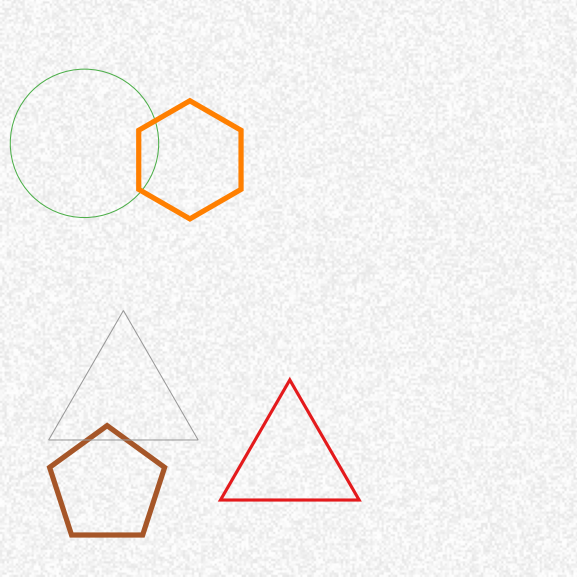[{"shape": "triangle", "thickness": 1.5, "radius": 0.69, "center": [0.502, 0.203]}, {"shape": "circle", "thickness": 0.5, "radius": 0.64, "center": [0.146, 0.751]}, {"shape": "hexagon", "thickness": 2.5, "radius": 0.51, "center": [0.329, 0.722]}, {"shape": "pentagon", "thickness": 2.5, "radius": 0.52, "center": [0.185, 0.157]}, {"shape": "triangle", "thickness": 0.5, "radius": 0.75, "center": [0.214, 0.312]}]